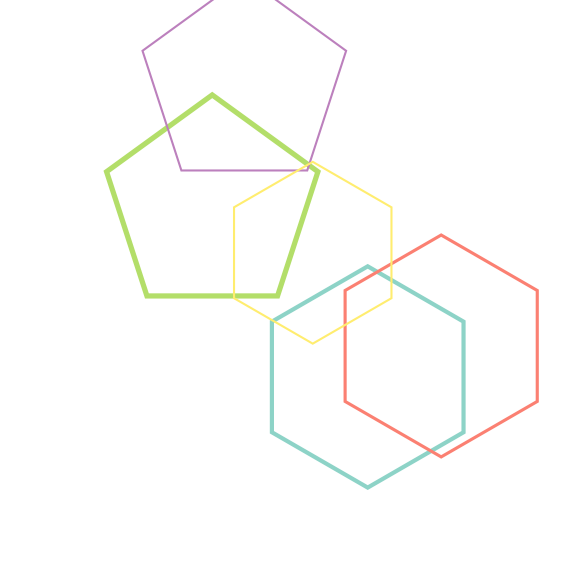[{"shape": "hexagon", "thickness": 2, "radius": 0.96, "center": [0.637, 0.346]}, {"shape": "hexagon", "thickness": 1.5, "radius": 0.96, "center": [0.764, 0.4]}, {"shape": "pentagon", "thickness": 2.5, "radius": 0.96, "center": [0.368, 0.642]}, {"shape": "pentagon", "thickness": 1, "radius": 0.93, "center": [0.423, 0.854]}, {"shape": "hexagon", "thickness": 1, "radius": 0.79, "center": [0.542, 0.561]}]